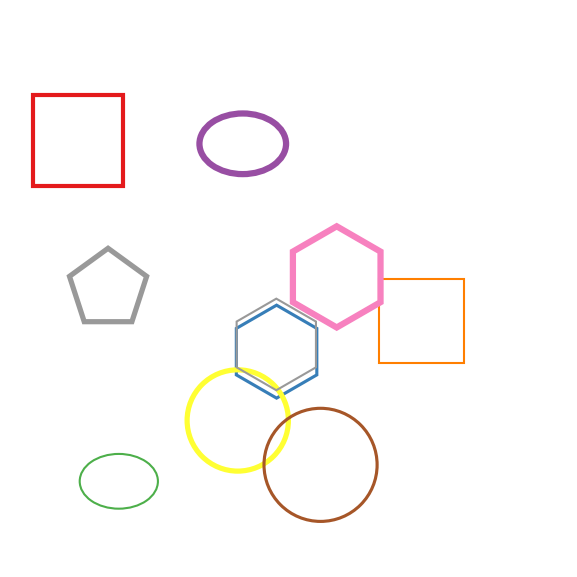[{"shape": "square", "thickness": 2, "radius": 0.39, "center": [0.135, 0.756]}, {"shape": "hexagon", "thickness": 1.5, "radius": 0.4, "center": [0.479, 0.39]}, {"shape": "oval", "thickness": 1, "radius": 0.34, "center": [0.206, 0.166]}, {"shape": "oval", "thickness": 3, "radius": 0.37, "center": [0.42, 0.75]}, {"shape": "square", "thickness": 1, "radius": 0.36, "center": [0.73, 0.443]}, {"shape": "circle", "thickness": 2.5, "radius": 0.44, "center": [0.412, 0.271]}, {"shape": "circle", "thickness": 1.5, "radius": 0.49, "center": [0.555, 0.194]}, {"shape": "hexagon", "thickness": 3, "radius": 0.44, "center": [0.583, 0.52]}, {"shape": "pentagon", "thickness": 2.5, "radius": 0.35, "center": [0.187, 0.499]}, {"shape": "hexagon", "thickness": 1, "radius": 0.4, "center": [0.478, 0.403]}]